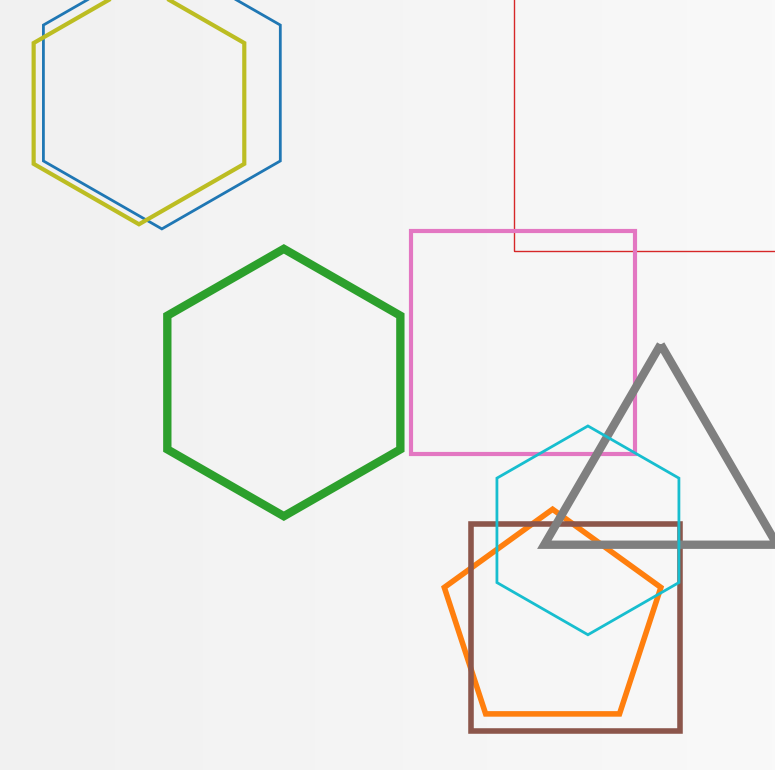[{"shape": "hexagon", "thickness": 1, "radius": 0.88, "center": [0.209, 0.879]}, {"shape": "pentagon", "thickness": 2, "radius": 0.73, "center": [0.713, 0.192]}, {"shape": "hexagon", "thickness": 3, "radius": 0.87, "center": [0.366, 0.503]}, {"shape": "square", "thickness": 0.5, "radius": 0.91, "center": [0.845, 0.857]}, {"shape": "square", "thickness": 2, "radius": 0.67, "center": [0.742, 0.185]}, {"shape": "square", "thickness": 1.5, "radius": 0.72, "center": [0.674, 0.555]}, {"shape": "triangle", "thickness": 3, "radius": 0.87, "center": [0.853, 0.379]}, {"shape": "hexagon", "thickness": 1.5, "radius": 0.78, "center": [0.179, 0.866]}, {"shape": "hexagon", "thickness": 1, "radius": 0.68, "center": [0.759, 0.311]}]